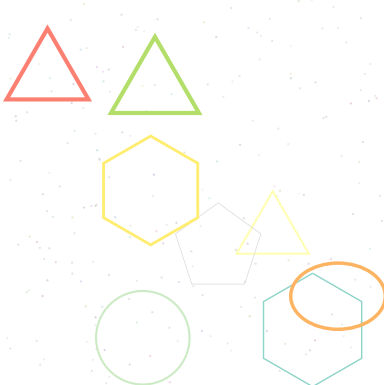[{"shape": "hexagon", "thickness": 1, "radius": 0.74, "center": [0.812, 0.143]}, {"shape": "triangle", "thickness": 1.5, "radius": 0.54, "center": [0.708, 0.395]}, {"shape": "triangle", "thickness": 3, "radius": 0.61, "center": [0.123, 0.803]}, {"shape": "oval", "thickness": 2.5, "radius": 0.61, "center": [0.878, 0.231]}, {"shape": "triangle", "thickness": 3, "radius": 0.66, "center": [0.402, 0.772]}, {"shape": "pentagon", "thickness": 0.5, "radius": 0.58, "center": [0.567, 0.356]}, {"shape": "circle", "thickness": 1.5, "radius": 0.61, "center": [0.371, 0.123]}, {"shape": "hexagon", "thickness": 2, "radius": 0.71, "center": [0.391, 0.505]}]